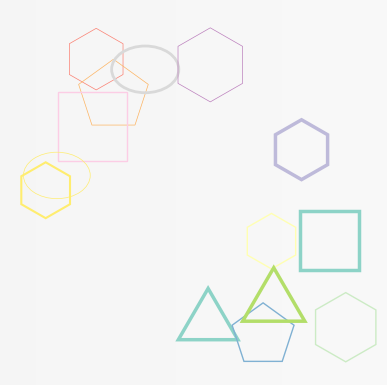[{"shape": "square", "thickness": 2.5, "radius": 0.38, "center": [0.85, 0.375]}, {"shape": "triangle", "thickness": 2.5, "radius": 0.44, "center": [0.537, 0.162]}, {"shape": "hexagon", "thickness": 1, "radius": 0.36, "center": [0.701, 0.374]}, {"shape": "hexagon", "thickness": 2.5, "radius": 0.39, "center": [0.778, 0.611]}, {"shape": "hexagon", "thickness": 0.5, "radius": 0.4, "center": [0.248, 0.846]}, {"shape": "pentagon", "thickness": 1, "radius": 0.42, "center": [0.679, 0.129]}, {"shape": "pentagon", "thickness": 0.5, "radius": 0.47, "center": [0.293, 0.752]}, {"shape": "triangle", "thickness": 2.5, "radius": 0.46, "center": [0.706, 0.212]}, {"shape": "square", "thickness": 1, "radius": 0.45, "center": [0.239, 0.672]}, {"shape": "oval", "thickness": 2, "radius": 0.43, "center": [0.375, 0.82]}, {"shape": "hexagon", "thickness": 0.5, "radius": 0.48, "center": [0.543, 0.832]}, {"shape": "hexagon", "thickness": 1, "radius": 0.45, "center": [0.892, 0.15]}, {"shape": "hexagon", "thickness": 1.5, "radius": 0.36, "center": [0.118, 0.506]}, {"shape": "oval", "thickness": 0.5, "radius": 0.43, "center": [0.147, 0.544]}]